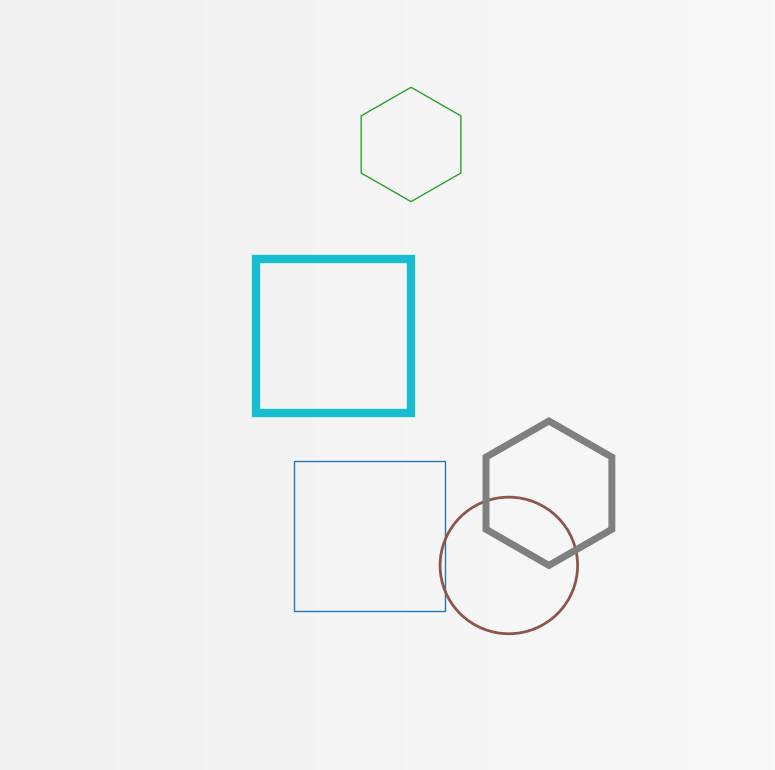[{"shape": "square", "thickness": 0.5, "radius": 0.49, "center": [0.477, 0.304]}, {"shape": "hexagon", "thickness": 0.5, "radius": 0.37, "center": [0.53, 0.812]}, {"shape": "circle", "thickness": 1, "radius": 0.44, "center": [0.657, 0.266]}, {"shape": "hexagon", "thickness": 2.5, "radius": 0.47, "center": [0.708, 0.359]}, {"shape": "square", "thickness": 3, "radius": 0.5, "center": [0.43, 0.563]}]